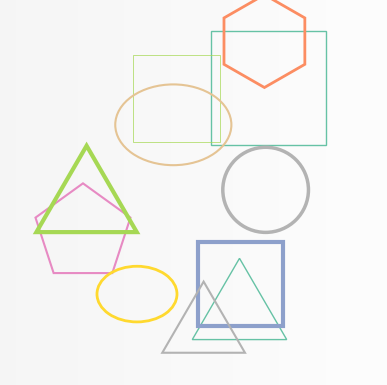[{"shape": "square", "thickness": 1, "radius": 0.74, "center": [0.693, 0.771]}, {"shape": "triangle", "thickness": 1, "radius": 0.7, "center": [0.618, 0.188]}, {"shape": "hexagon", "thickness": 2, "radius": 0.6, "center": [0.682, 0.893]}, {"shape": "square", "thickness": 3, "radius": 0.55, "center": [0.621, 0.262]}, {"shape": "pentagon", "thickness": 1.5, "radius": 0.64, "center": [0.214, 0.395]}, {"shape": "triangle", "thickness": 3, "radius": 0.75, "center": [0.223, 0.472]}, {"shape": "square", "thickness": 0.5, "radius": 0.56, "center": [0.456, 0.744]}, {"shape": "oval", "thickness": 2, "radius": 0.52, "center": [0.354, 0.236]}, {"shape": "oval", "thickness": 1.5, "radius": 0.75, "center": [0.447, 0.676]}, {"shape": "triangle", "thickness": 1.5, "radius": 0.62, "center": [0.525, 0.145]}, {"shape": "circle", "thickness": 2.5, "radius": 0.55, "center": [0.685, 0.507]}]